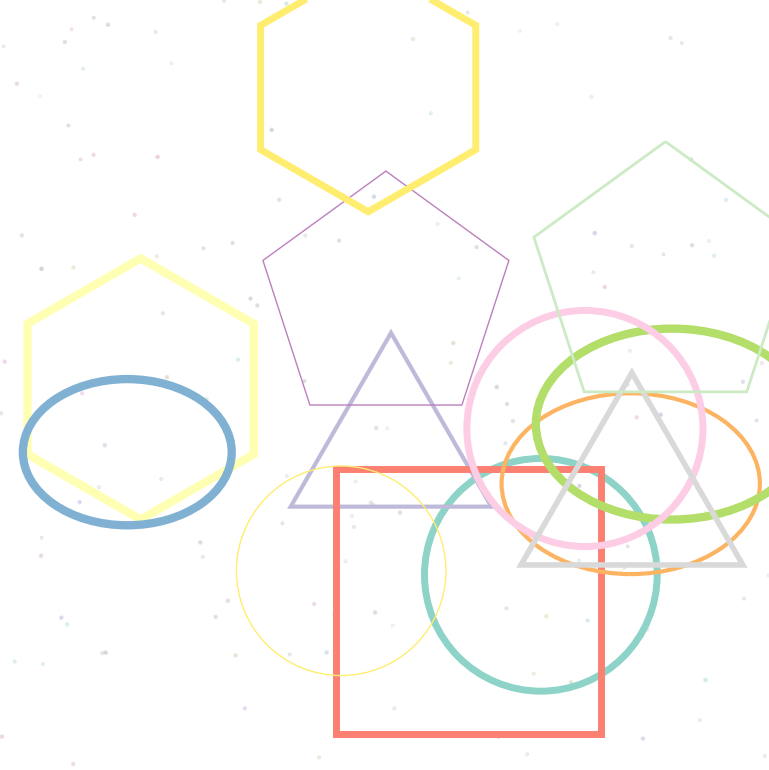[{"shape": "circle", "thickness": 2.5, "radius": 0.76, "center": [0.702, 0.253]}, {"shape": "hexagon", "thickness": 3, "radius": 0.85, "center": [0.183, 0.495]}, {"shape": "triangle", "thickness": 1.5, "radius": 0.75, "center": [0.508, 0.417]}, {"shape": "square", "thickness": 2.5, "radius": 0.86, "center": [0.609, 0.219]}, {"shape": "oval", "thickness": 3, "radius": 0.68, "center": [0.165, 0.413]}, {"shape": "oval", "thickness": 1.5, "radius": 0.84, "center": [0.819, 0.372]}, {"shape": "oval", "thickness": 3, "radius": 0.89, "center": [0.873, 0.449]}, {"shape": "circle", "thickness": 2.5, "radius": 0.77, "center": [0.76, 0.444]}, {"shape": "triangle", "thickness": 2, "radius": 0.83, "center": [0.821, 0.349]}, {"shape": "pentagon", "thickness": 0.5, "radius": 0.84, "center": [0.501, 0.61]}, {"shape": "pentagon", "thickness": 1, "radius": 0.9, "center": [0.864, 0.636]}, {"shape": "circle", "thickness": 0.5, "radius": 0.68, "center": [0.443, 0.259]}, {"shape": "hexagon", "thickness": 2.5, "radius": 0.81, "center": [0.478, 0.886]}]